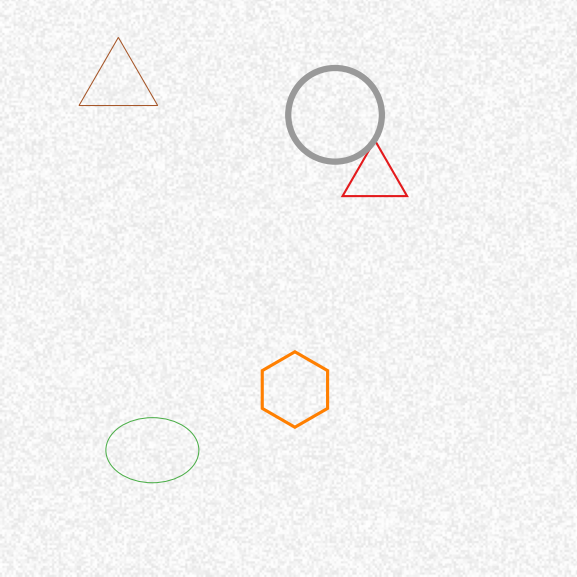[{"shape": "triangle", "thickness": 1, "radius": 0.32, "center": [0.649, 0.692]}, {"shape": "oval", "thickness": 0.5, "radius": 0.4, "center": [0.264, 0.22]}, {"shape": "hexagon", "thickness": 1.5, "radius": 0.33, "center": [0.511, 0.325]}, {"shape": "triangle", "thickness": 0.5, "radius": 0.39, "center": [0.205, 0.856]}, {"shape": "circle", "thickness": 3, "radius": 0.41, "center": [0.58, 0.8]}]